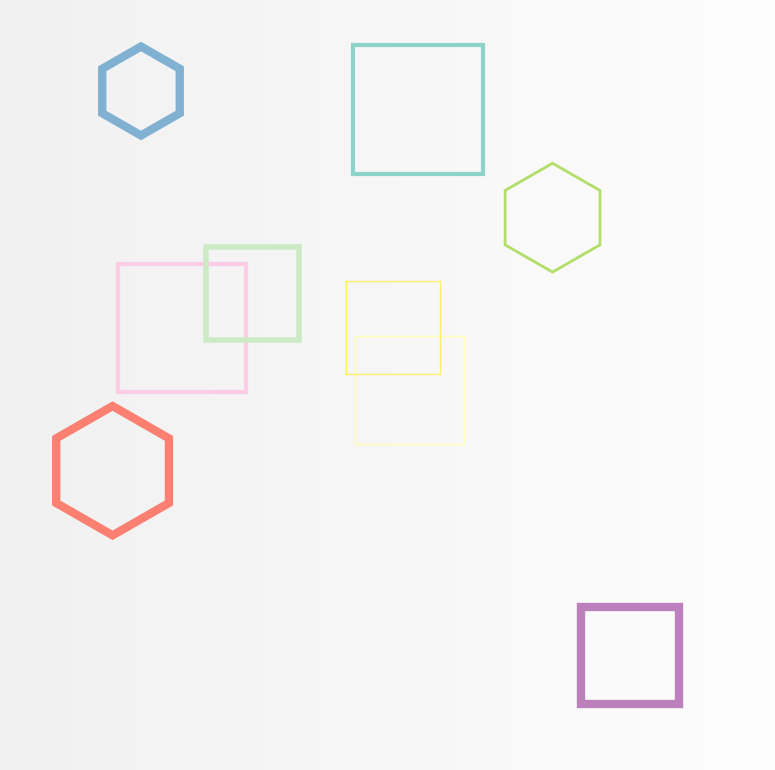[{"shape": "square", "thickness": 1.5, "radius": 0.42, "center": [0.539, 0.858]}, {"shape": "square", "thickness": 0.5, "radius": 0.35, "center": [0.528, 0.494]}, {"shape": "hexagon", "thickness": 3, "radius": 0.42, "center": [0.145, 0.389]}, {"shape": "hexagon", "thickness": 3, "radius": 0.29, "center": [0.182, 0.882]}, {"shape": "hexagon", "thickness": 1, "radius": 0.35, "center": [0.713, 0.717]}, {"shape": "square", "thickness": 1.5, "radius": 0.41, "center": [0.235, 0.574]}, {"shape": "square", "thickness": 3, "radius": 0.32, "center": [0.813, 0.149]}, {"shape": "square", "thickness": 2, "radius": 0.3, "center": [0.326, 0.619]}, {"shape": "square", "thickness": 0.5, "radius": 0.3, "center": [0.507, 0.575]}]